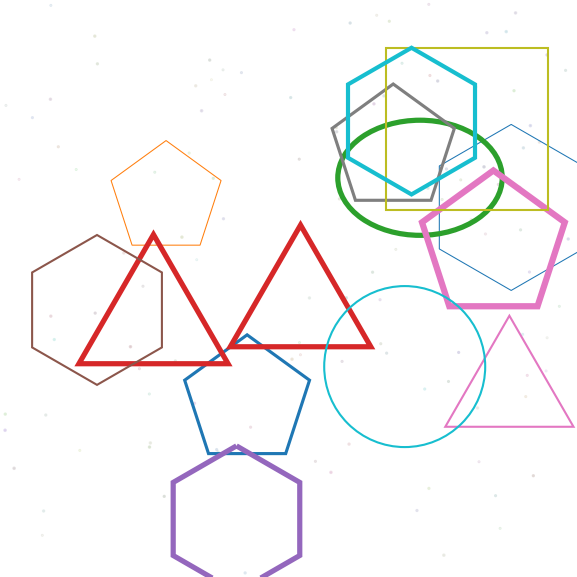[{"shape": "hexagon", "thickness": 0.5, "radius": 0.72, "center": [0.885, 0.64]}, {"shape": "pentagon", "thickness": 1.5, "radius": 0.57, "center": [0.428, 0.306]}, {"shape": "pentagon", "thickness": 0.5, "radius": 0.5, "center": [0.288, 0.656]}, {"shape": "oval", "thickness": 2.5, "radius": 0.71, "center": [0.727, 0.691]}, {"shape": "triangle", "thickness": 2.5, "radius": 0.7, "center": [0.52, 0.469]}, {"shape": "triangle", "thickness": 2.5, "radius": 0.75, "center": [0.266, 0.444]}, {"shape": "hexagon", "thickness": 2.5, "radius": 0.63, "center": [0.409, 0.101]}, {"shape": "hexagon", "thickness": 1, "radius": 0.65, "center": [0.168, 0.462]}, {"shape": "pentagon", "thickness": 3, "radius": 0.65, "center": [0.854, 0.574]}, {"shape": "triangle", "thickness": 1, "radius": 0.64, "center": [0.882, 0.324]}, {"shape": "pentagon", "thickness": 1.5, "radius": 0.56, "center": [0.681, 0.742]}, {"shape": "square", "thickness": 1, "radius": 0.7, "center": [0.809, 0.776]}, {"shape": "circle", "thickness": 1, "radius": 0.7, "center": [0.701, 0.364]}, {"shape": "hexagon", "thickness": 2, "radius": 0.63, "center": [0.713, 0.789]}]